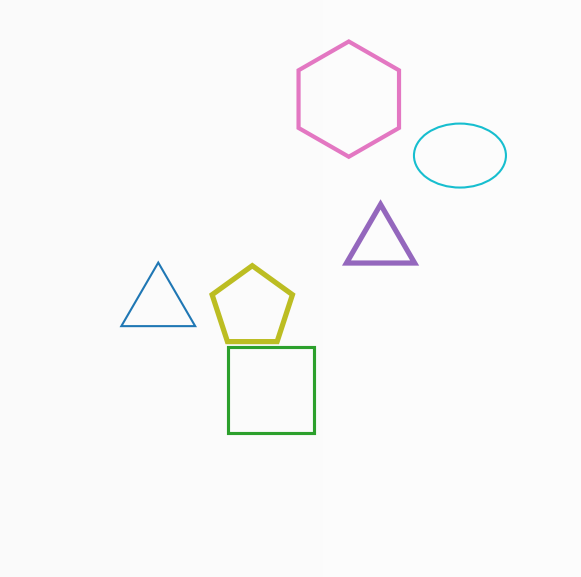[{"shape": "triangle", "thickness": 1, "radius": 0.37, "center": [0.272, 0.471]}, {"shape": "square", "thickness": 1.5, "radius": 0.37, "center": [0.466, 0.324]}, {"shape": "triangle", "thickness": 2.5, "radius": 0.34, "center": [0.655, 0.577]}, {"shape": "hexagon", "thickness": 2, "radius": 0.5, "center": [0.6, 0.827]}, {"shape": "pentagon", "thickness": 2.5, "radius": 0.36, "center": [0.434, 0.466]}, {"shape": "oval", "thickness": 1, "radius": 0.4, "center": [0.791, 0.73]}]